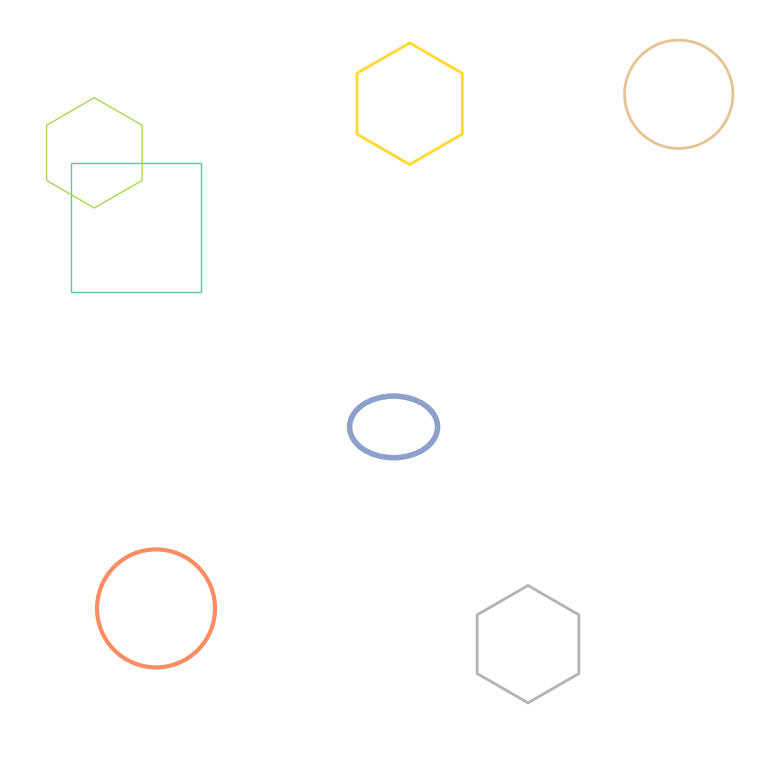[{"shape": "square", "thickness": 0.5, "radius": 0.42, "center": [0.177, 0.705]}, {"shape": "circle", "thickness": 1.5, "radius": 0.38, "center": [0.203, 0.21]}, {"shape": "oval", "thickness": 2, "radius": 0.29, "center": [0.511, 0.446]}, {"shape": "hexagon", "thickness": 0.5, "radius": 0.36, "center": [0.122, 0.802]}, {"shape": "hexagon", "thickness": 1, "radius": 0.39, "center": [0.532, 0.865]}, {"shape": "circle", "thickness": 1, "radius": 0.35, "center": [0.881, 0.878]}, {"shape": "hexagon", "thickness": 1, "radius": 0.38, "center": [0.686, 0.163]}]